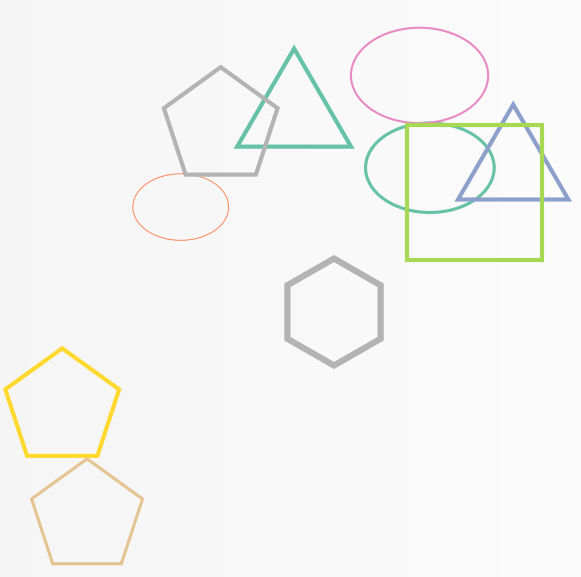[{"shape": "oval", "thickness": 1.5, "radius": 0.55, "center": [0.74, 0.709]}, {"shape": "triangle", "thickness": 2, "radius": 0.57, "center": [0.506, 0.802]}, {"shape": "oval", "thickness": 0.5, "radius": 0.41, "center": [0.311, 0.641]}, {"shape": "triangle", "thickness": 2, "radius": 0.55, "center": [0.883, 0.708]}, {"shape": "oval", "thickness": 1, "radius": 0.59, "center": [0.722, 0.868]}, {"shape": "square", "thickness": 2, "radius": 0.58, "center": [0.816, 0.665]}, {"shape": "pentagon", "thickness": 2, "radius": 0.51, "center": [0.107, 0.293]}, {"shape": "pentagon", "thickness": 1.5, "radius": 0.5, "center": [0.15, 0.104]}, {"shape": "hexagon", "thickness": 3, "radius": 0.46, "center": [0.575, 0.459]}, {"shape": "pentagon", "thickness": 2, "radius": 0.51, "center": [0.38, 0.78]}]